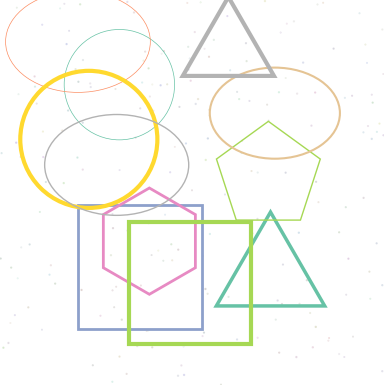[{"shape": "circle", "thickness": 0.5, "radius": 0.72, "center": [0.31, 0.78]}, {"shape": "triangle", "thickness": 2.5, "radius": 0.81, "center": [0.703, 0.287]}, {"shape": "oval", "thickness": 0.5, "radius": 0.94, "center": [0.202, 0.892]}, {"shape": "square", "thickness": 2, "radius": 0.8, "center": [0.364, 0.306]}, {"shape": "hexagon", "thickness": 2, "radius": 0.69, "center": [0.388, 0.374]}, {"shape": "square", "thickness": 3, "radius": 0.79, "center": [0.494, 0.265]}, {"shape": "pentagon", "thickness": 1, "radius": 0.71, "center": [0.697, 0.543]}, {"shape": "circle", "thickness": 3, "radius": 0.89, "center": [0.231, 0.638]}, {"shape": "oval", "thickness": 1.5, "radius": 0.85, "center": [0.714, 0.706]}, {"shape": "triangle", "thickness": 3, "radius": 0.68, "center": [0.593, 0.871]}, {"shape": "oval", "thickness": 1, "radius": 0.94, "center": [0.303, 0.572]}]